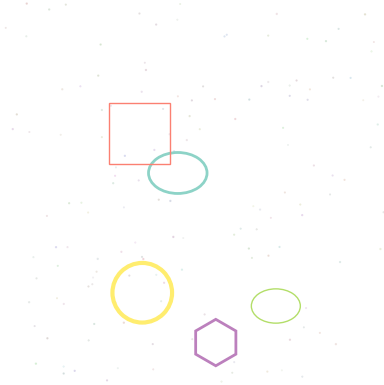[{"shape": "oval", "thickness": 2, "radius": 0.38, "center": [0.462, 0.551]}, {"shape": "square", "thickness": 1, "radius": 0.4, "center": [0.363, 0.654]}, {"shape": "oval", "thickness": 1, "radius": 0.32, "center": [0.716, 0.205]}, {"shape": "hexagon", "thickness": 2, "radius": 0.3, "center": [0.56, 0.11]}, {"shape": "circle", "thickness": 3, "radius": 0.39, "center": [0.37, 0.24]}]